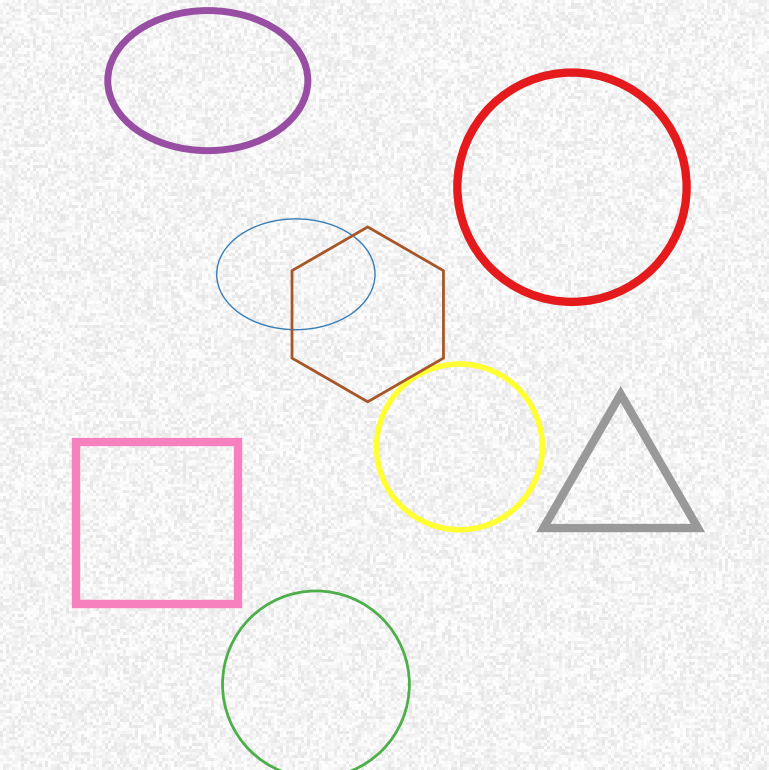[{"shape": "circle", "thickness": 3, "radius": 0.74, "center": [0.743, 0.757]}, {"shape": "oval", "thickness": 0.5, "radius": 0.51, "center": [0.384, 0.644]}, {"shape": "circle", "thickness": 1, "radius": 0.61, "center": [0.41, 0.111]}, {"shape": "oval", "thickness": 2.5, "radius": 0.65, "center": [0.27, 0.895]}, {"shape": "circle", "thickness": 2, "radius": 0.54, "center": [0.597, 0.42]}, {"shape": "hexagon", "thickness": 1, "radius": 0.57, "center": [0.478, 0.592]}, {"shape": "square", "thickness": 3, "radius": 0.53, "center": [0.204, 0.32]}, {"shape": "triangle", "thickness": 3, "radius": 0.58, "center": [0.806, 0.372]}]